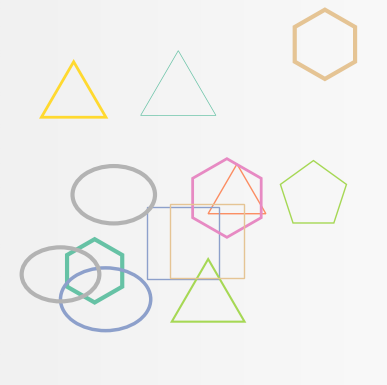[{"shape": "hexagon", "thickness": 3, "radius": 0.41, "center": [0.244, 0.297]}, {"shape": "triangle", "thickness": 0.5, "radius": 0.56, "center": [0.46, 0.756]}, {"shape": "triangle", "thickness": 1, "radius": 0.43, "center": [0.612, 0.488]}, {"shape": "square", "thickness": 1, "radius": 0.46, "center": [0.473, 0.369]}, {"shape": "oval", "thickness": 2.5, "radius": 0.58, "center": [0.273, 0.223]}, {"shape": "hexagon", "thickness": 2, "radius": 0.51, "center": [0.586, 0.486]}, {"shape": "pentagon", "thickness": 1, "radius": 0.45, "center": [0.809, 0.493]}, {"shape": "triangle", "thickness": 1.5, "radius": 0.54, "center": [0.537, 0.219]}, {"shape": "triangle", "thickness": 2, "radius": 0.48, "center": [0.19, 0.744]}, {"shape": "square", "thickness": 1, "radius": 0.48, "center": [0.534, 0.374]}, {"shape": "hexagon", "thickness": 3, "radius": 0.45, "center": [0.838, 0.885]}, {"shape": "oval", "thickness": 3, "radius": 0.5, "center": [0.156, 0.287]}, {"shape": "oval", "thickness": 3, "radius": 0.53, "center": [0.294, 0.494]}]